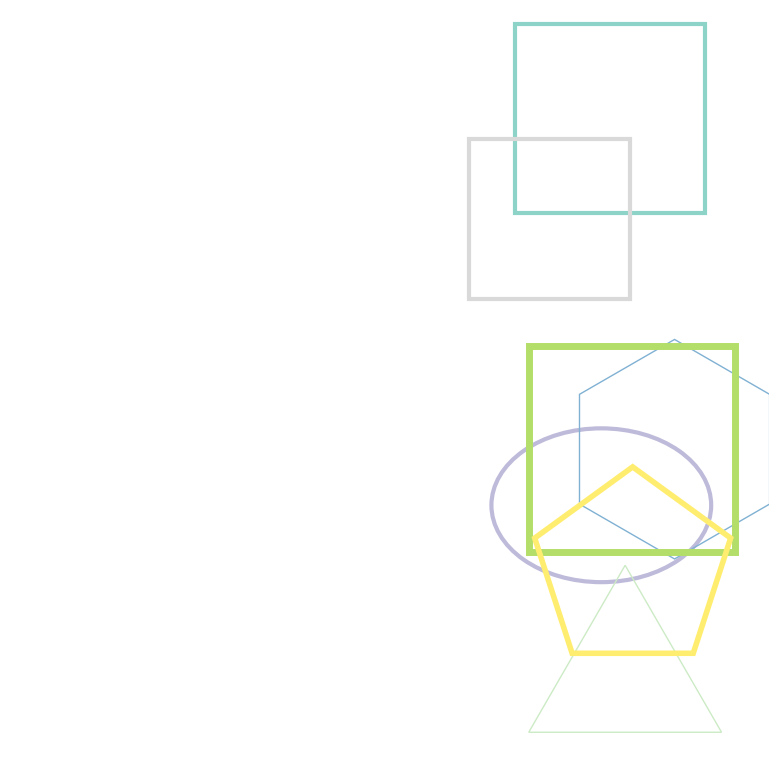[{"shape": "square", "thickness": 1.5, "radius": 0.62, "center": [0.792, 0.846]}, {"shape": "oval", "thickness": 1.5, "radius": 0.71, "center": [0.781, 0.344]}, {"shape": "hexagon", "thickness": 0.5, "radius": 0.71, "center": [0.876, 0.417]}, {"shape": "square", "thickness": 2.5, "radius": 0.67, "center": [0.82, 0.417]}, {"shape": "square", "thickness": 1.5, "radius": 0.52, "center": [0.713, 0.716]}, {"shape": "triangle", "thickness": 0.5, "radius": 0.72, "center": [0.812, 0.121]}, {"shape": "pentagon", "thickness": 2, "radius": 0.67, "center": [0.822, 0.26]}]